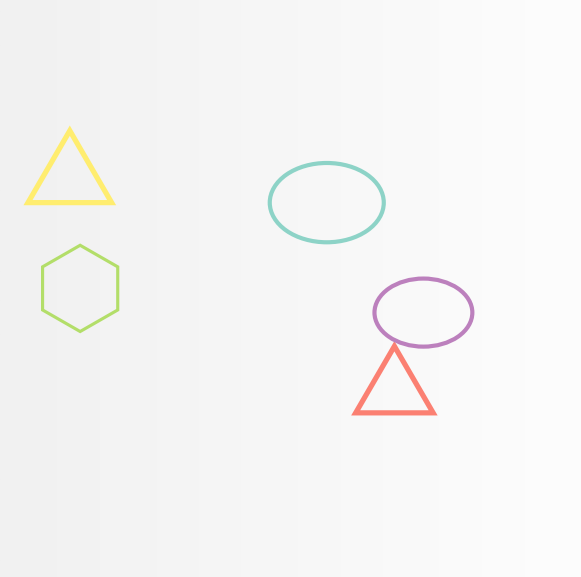[{"shape": "oval", "thickness": 2, "radius": 0.49, "center": [0.562, 0.648]}, {"shape": "triangle", "thickness": 2.5, "radius": 0.38, "center": [0.679, 0.323]}, {"shape": "hexagon", "thickness": 1.5, "radius": 0.37, "center": [0.138, 0.5]}, {"shape": "oval", "thickness": 2, "radius": 0.42, "center": [0.728, 0.458]}, {"shape": "triangle", "thickness": 2.5, "radius": 0.42, "center": [0.12, 0.69]}]